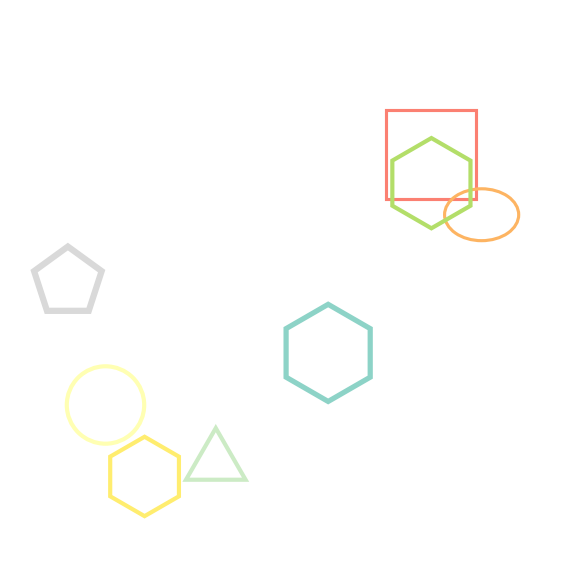[{"shape": "hexagon", "thickness": 2.5, "radius": 0.42, "center": [0.568, 0.388]}, {"shape": "circle", "thickness": 2, "radius": 0.34, "center": [0.183, 0.298]}, {"shape": "square", "thickness": 1.5, "radius": 0.39, "center": [0.747, 0.732]}, {"shape": "oval", "thickness": 1.5, "radius": 0.32, "center": [0.834, 0.627]}, {"shape": "hexagon", "thickness": 2, "radius": 0.39, "center": [0.747, 0.682]}, {"shape": "pentagon", "thickness": 3, "radius": 0.31, "center": [0.118, 0.511]}, {"shape": "triangle", "thickness": 2, "radius": 0.3, "center": [0.374, 0.198]}, {"shape": "hexagon", "thickness": 2, "radius": 0.34, "center": [0.25, 0.174]}]